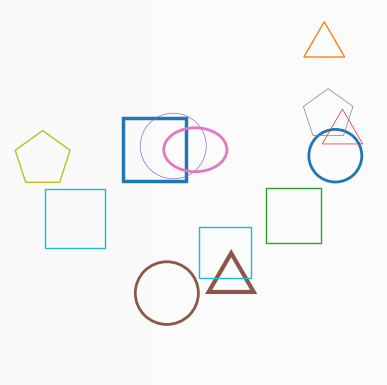[{"shape": "circle", "thickness": 2, "radius": 0.34, "center": [0.865, 0.596]}, {"shape": "square", "thickness": 2.5, "radius": 0.41, "center": [0.4, 0.611]}, {"shape": "triangle", "thickness": 1, "radius": 0.3, "center": [0.837, 0.882]}, {"shape": "square", "thickness": 1, "radius": 0.36, "center": [0.757, 0.441]}, {"shape": "triangle", "thickness": 0.5, "radius": 0.3, "center": [0.884, 0.656]}, {"shape": "circle", "thickness": 0.5, "radius": 0.43, "center": [0.447, 0.621]}, {"shape": "circle", "thickness": 2, "radius": 0.41, "center": [0.431, 0.239]}, {"shape": "triangle", "thickness": 3, "radius": 0.34, "center": [0.597, 0.275]}, {"shape": "oval", "thickness": 2, "radius": 0.41, "center": [0.504, 0.611]}, {"shape": "pentagon", "thickness": 0.5, "radius": 0.34, "center": [0.847, 0.703]}, {"shape": "pentagon", "thickness": 1, "radius": 0.37, "center": [0.11, 0.587]}, {"shape": "square", "thickness": 1, "radius": 0.33, "center": [0.582, 0.344]}, {"shape": "square", "thickness": 1, "radius": 0.39, "center": [0.193, 0.433]}]